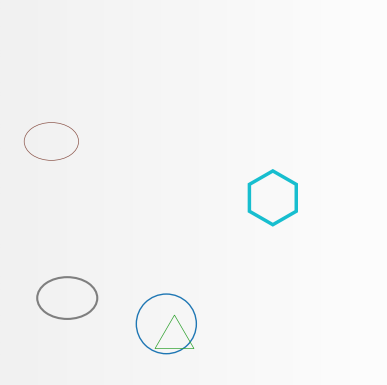[{"shape": "circle", "thickness": 1, "radius": 0.39, "center": [0.429, 0.159]}, {"shape": "triangle", "thickness": 0.5, "radius": 0.29, "center": [0.45, 0.124]}, {"shape": "oval", "thickness": 0.5, "radius": 0.35, "center": [0.133, 0.633]}, {"shape": "oval", "thickness": 1.5, "radius": 0.39, "center": [0.174, 0.226]}, {"shape": "hexagon", "thickness": 2.5, "radius": 0.35, "center": [0.704, 0.486]}]